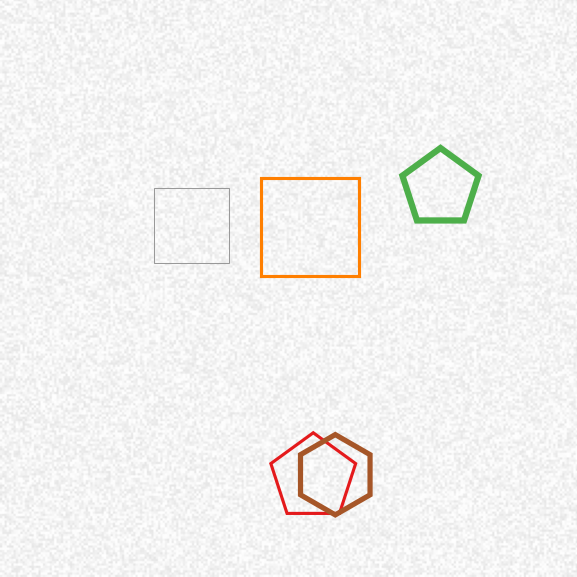[{"shape": "pentagon", "thickness": 1.5, "radius": 0.39, "center": [0.542, 0.173]}, {"shape": "pentagon", "thickness": 3, "radius": 0.35, "center": [0.763, 0.673]}, {"shape": "square", "thickness": 1.5, "radius": 0.42, "center": [0.537, 0.606]}, {"shape": "hexagon", "thickness": 2.5, "radius": 0.35, "center": [0.581, 0.177]}, {"shape": "square", "thickness": 0.5, "radius": 0.33, "center": [0.332, 0.609]}]